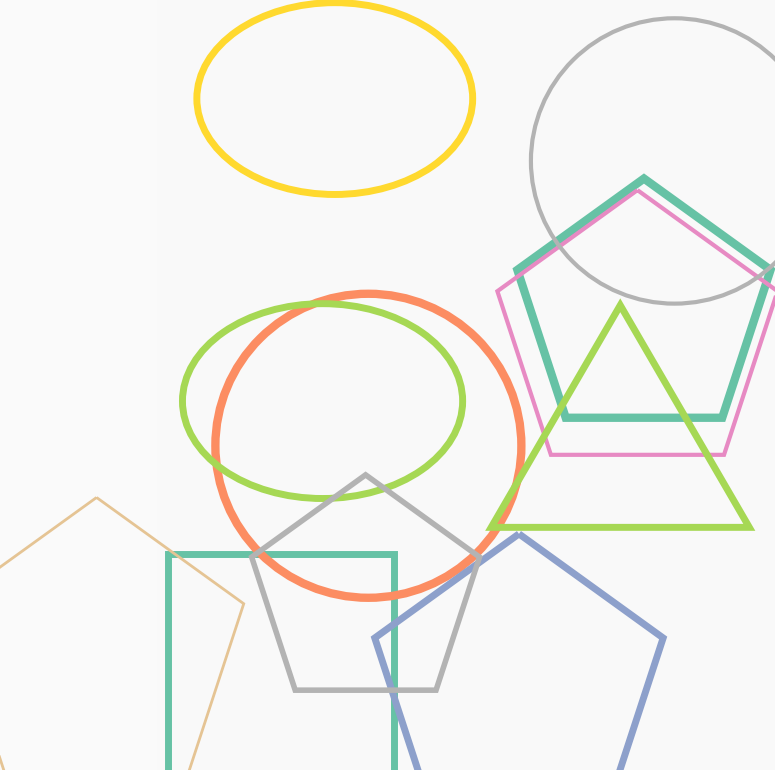[{"shape": "pentagon", "thickness": 3, "radius": 0.86, "center": [0.831, 0.596]}, {"shape": "square", "thickness": 2.5, "radius": 0.73, "center": [0.363, 0.134]}, {"shape": "circle", "thickness": 3, "radius": 0.99, "center": [0.475, 0.421]}, {"shape": "pentagon", "thickness": 2.5, "radius": 0.98, "center": [0.67, 0.111]}, {"shape": "pentagon", "thickness": 1.5, "radius": 0.95, "center": [0.823, 0.563]}, {"shape": "triangle", "thickness": 2.5, "radius": 0.96, "center": [0.8, 0.411]}, {"shape": "oval", "thickness": 2.5, "radius": 0.9, "center": [0.416, 0.479]}, {"shape": "oval", "thickness": 2.5, "radius": 0.89, "center": [0.432, 0.872]}, {"shape": "pentagon", "thickness": 1, "radius": 1.0, "center": [0.125, 0.154]}, {"shape": "circle", "thickness": 1.5, "radius": 0.93, "center": [0.87, 0.791]}, {"shape": "pentagon", "thickness": 2, "radius": 0.77, "center": [0.472, 0.229]}]